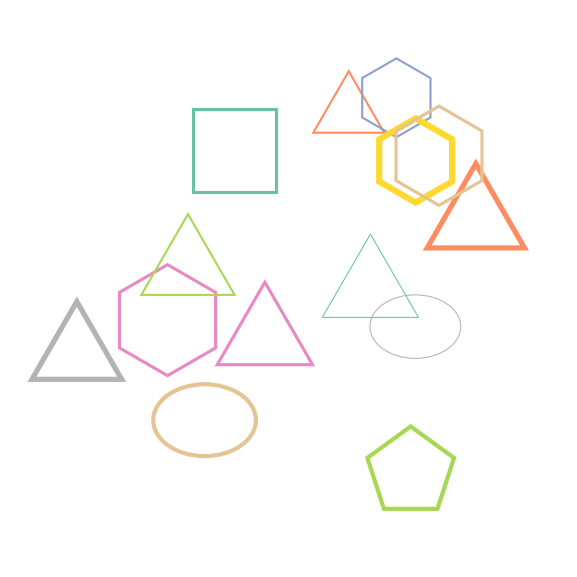[{"shape": "square", "thickness": 1.5, "radius": 0.36, "center": [0.407, 0.738]}, {"shape": "triangle", "thickness": 0.5, "radius": 0.48, "center": [0.641, 0.498]}, {"shape": "triangle", "thickness": 2.5, "radius": 0.49, "center": [0.824, 0.618]}, {"shape": "triangle", "thickness": 1, "radius": 0.35, "center": [0.604, 0.805]}, {"shape": "hexagon", "thickness": 1, "radius": 0.34, "center": [0.686, 0.83]}, {"shape": "triangle", "thickness": 1.5, "radius": 0.48, "center": [0.459, 0.415]}, {"shape": "hexagon", "thickness": 1.5, "radius": 0.48, "center": [0.29, 0.445]}, {"shape": "pentagon", "thickness": 2, "radius": 0.39, "center": [0.711, 0.182]}, {"shape": "triangle", "thickness": 1, "radius": 0.47, "center": [0.325, 0.535]}, {"shape": "hexagon", "thickness": 3, "radius": 0.36, "center": [0.72, 0.721]}, {"shape": "oval", "thickness": 2, "radius": 0.44, "center": [0.354, 0.272]}, {"shape": "hexagon", "thickness": 1.5, "radius": 0.43, "center": [0.76, 0.729]}, {"shape": "oval", "thickness": 0.5, "radius": 0.39, "center": [0.719, 0.434]}, {"shape": "triangle", "thickness": 2.5, "radius": 0.45, "center": [0.133, 0.387]}]